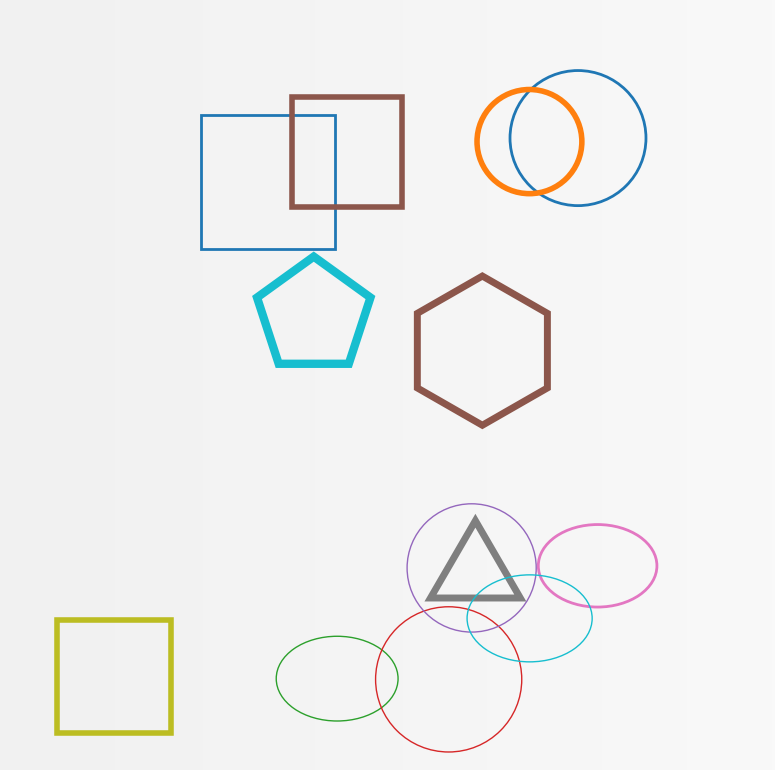[{"shape": "square", "thickness": 1, "radius": 0.43, "center": [0.345, 0.764]}, {"shape": "circle", "thickness": 1, "radius": 0.44, "center": [0.746, 0.821]}, {"shape": "circle", "thickness": 2, "radius": 0.34, "center": [0.683, 0.816]}, {"shape": "oval", "thickness": 0.5, "radius": 0.39, "center": [0.435, 0.119]}, {"shape": "circle", "thickness": 0.5, "radius": 0.47, "center": [0.579, 0.118]}, {"shape": "circle", "thickness": 0.5, "radius": 0.42, "center": [0.609, 0.262]}, {"shape": "square", "thickness": 2, "radius": 0.36, "center": [0.448, 0.803]}, {"shape": "hexagon", "thickness": 2.5, "radius": 0.48, "center": [0.622, 0.545]}, {"shape": "oval", "thickness": 1, "radius": 0.38, "center": [0.771, 0.265]}, {"shape": "triangle", "thickness": 2.5, "radius": 0.33, "center": [0.613, 0.257]}, {"shape": "square", "thickness": 2, "radius": 0.37, "center": [0.147, 0.122]}, {"shape": "pentagon", "thickness": 3, "radius": 0.38, "center": [0.405, 0.59]}, {"shape": "oval", "thickness": 0.5, "radius": 0.4, "center": [0.683, 0.197]}]